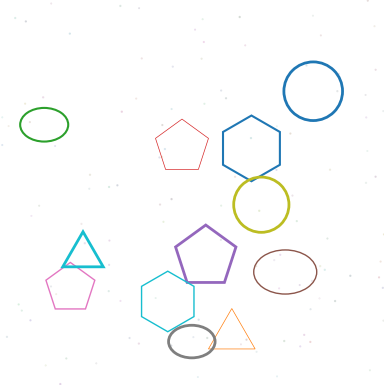[{"shape": "circle", "thickness": 2, "radius": 0.38, "center": [0.814, 0.763]}, {"shape": "hexagon", "thickness": 1.5, "radius": 0.43, "center": [0.653, 0.615]}, {"shape": "triangle", "thickness": 0.5, "radius": 0.35, "center": [0.602, 0.129]}, {"shape": "oval", "thickness": 1.5, "radius": 0.31, "center": [0.115, 0.676]}, {"shape": "pentagon", "thickness": 0.5, "radius": 0.36, "center": [0.473, 0.618]}, {"shape": "pentagon", "thickness": 2, "radius": 0.41, "center": [0.534, 0.333]}, {"shape": "oval", "thickness": 1, "radius": 0.41, "center": [0.741, 0.294]}, {"shape": "pentagon", "thickness": 1, "radius": 0.33, "center": [0.183, 0.252]}, {"shape": "oval", "thickness": 2, "radius": 0.3, "center": [0.498, 0.113]}, {"shape": "circle", "thickness": 2, "radius": 0.36, "center": [0.679, 0.468]}, {"shape": "hexagon", "thickness": 1, "radius": 0.39, "center": [0.436, 0.217]}, {"shape": "triangle", "thickness": 2, "radius": 0.3, "center": [0.216, 0.337]}]